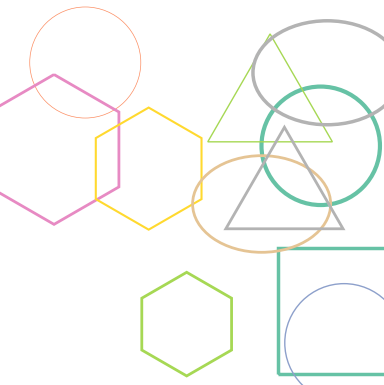[{"shape": "circle", "thickness": 3, "radius": 0.77, "center": [0.833, 0.621]}, {"shape": "square", "thickness": 2.5, "radius": 0.81, "center": [0.883, 0.192]}, {"shape": "circle", "thickness": 0.5, "radius": 0.72, "center": [0.221, 0.838]}, {"shape": "circle", "thickness": 1, "radius": 0.77, "center": [0.894, 0.109]}, {"shape": "hexagon", "thickness": 2, "radius": 0.97, "center": [0.14, 0.612]}, {"shape": "triangle", "thickness": 1, "radius": 0.93, "center": [0.701, 0.725]}, {"shape": "hexagon", "thickness": 2, "radius": 0.67, "center": [0.485, 0.158]}, {"shape": "hexagon", "thickness": 1.5, "radius": 0.79, "center": [0.386, 0.562]}, {"shape": "oval", "thickness": 2, "radius": 0.9, "center": [0.68, 0.47]}, {"shape": "triangle", "thickness": 2, "radius": 0.88, "center": [0.739, 0.494]}, {"shape": "oval", "thickness": 2.5, "radius": 0.96, "center": [0.85, 0.811]}]